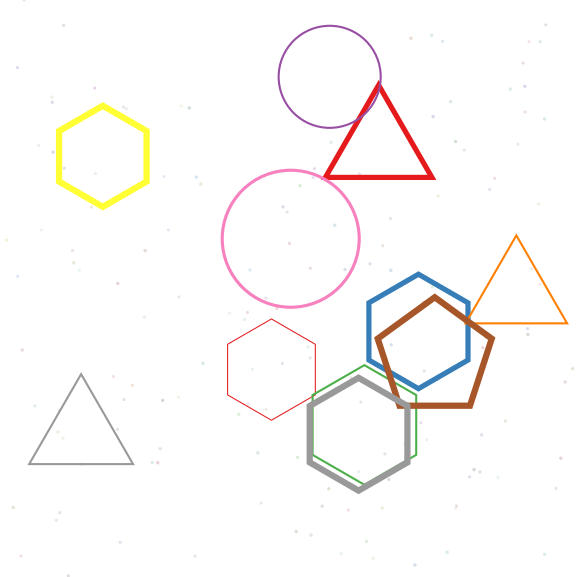[{"shape": "hexagon", "thickness": 0.5, "radius": 0.44, "center": [0.47, 0.359]}, {"shape": "triangle", "thickness": 2.5, "radius": 0.53, "center": [0.656, 0.745]}, {"shape": "hexagon", "thickness": 2.5, "radius": 0.5, "center": [0.725, 0.425]}, {"shape": "hexagon", "thickness": 1, "radius": 0.52, "center": [0.631, 0.263]}, {"shape": "circle", "thickness": 1, "radius": 0.44, "center": [0.571, 0.866]}, {"shape": "triangle", "thickness": 1, "radius": 0.51, "center": [0.894, 0.49]}, {"shape": "hexagon", "thickness": 3, "radius": 0.44, "center": [0.178, 0.729]}, {"shape": "pentagon", "thickness": 3, "radius": 0.52, "center": [0.753, 0.381]}, {"shape": "circle", "thickness": 1.5, "radius": 0.59, "center": [0.503, 0.586]}, {"shape": "triangle", "thickness": 1, "radius": 0.52, "center": [0.14, 0.247]}, {"shape": "hexagon", "thickness": 3, "radius": 0.49, "center": [0.621, 0.247]}]